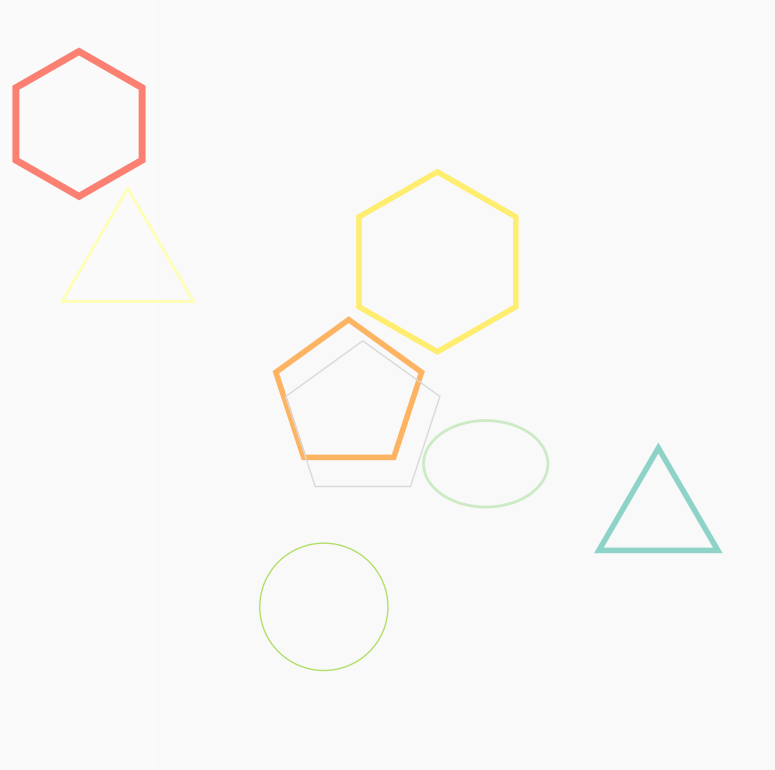[{"shape": "triangle", "thickness": 2, "radius": 0.44, "center": [0.849, 0.33]}, {"shape": "triangle", "thickness": 1, "radius": 0.49, "center": [0.165, 0.658]}, {"shape": "hexagon", "thickness": 2.5, "radius": 0.47, "center": [0.102, 0.839]}, {"shape": "pentagon", "thickness": 2, "radius": 0.49, "center": [0.45, 0.486]}, {"shape": "circle", "thickness": 0.5, "radius": 0.41, "center": [0.418, 0.212]}, {"shape": "pentagon", "thickness": 0.5, "radius": 0.52, "center": [0.468, 0.453]}, {"shape": "oval", "thickness": 1, "radius": 0.4, "center": [0.627, 0.398]}, {"shape": "hexagon", "thickness": 2, "radius": 0.58, "center": [0.564, 0.66]}]